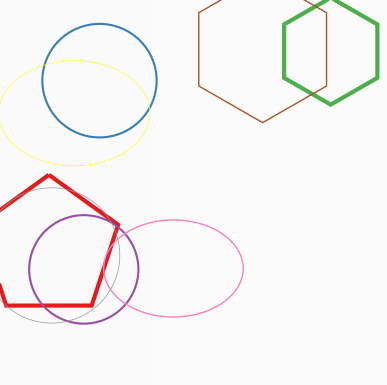[{"shape": "pentagon", "thickness": 3, "radius": 0.94, "center": [0.126, 0.358]}, {"shape": "circle", "thickness": 1.5, "radius": 0.74, "center": [0.257, 0.791]}, {"shape": "hexagon", "thickness": 3, "radius": 0.69, "center": [0.854, 0.867]}, {"shape": "circle", "thickness": 1.5, "radius": 0.7, "center": [0.216, 0.3]}, {"shape": "oval", "thickness": 0.5, "radius": 0.97, "center": [0.192, 0.706]}, {"shape": "hexagon", "thickness": 1, "radius": 0.95, "center": [0.678, 0.872]}, {"shape": "oval", "thickness": 1, "radius": 0.9, "center": [0.448, 0.303]}, {"shape": "circle", "thickness": 0.5, "radius": 0.88, "center": [0.133, 0.337]}]